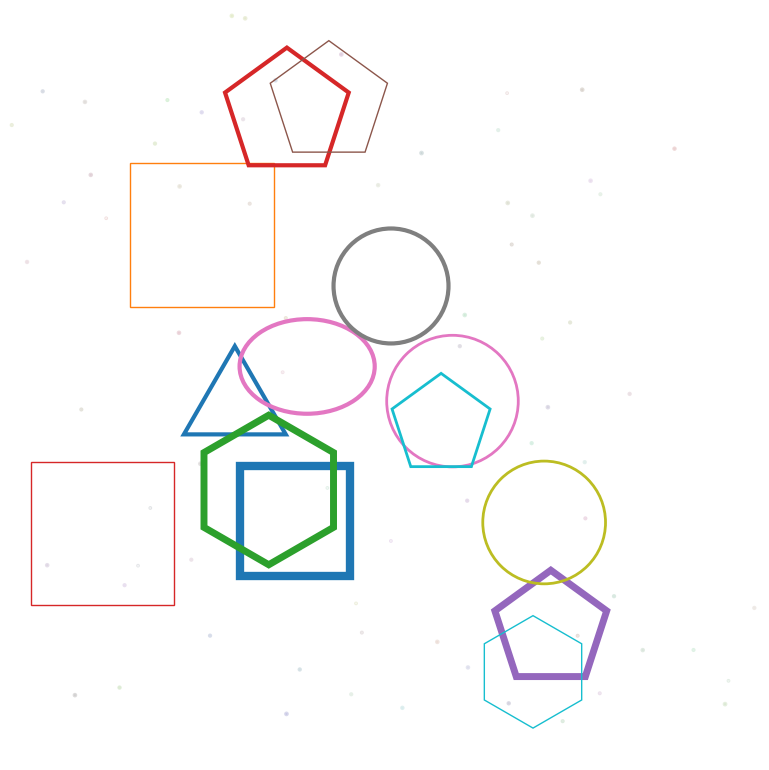[{"shape": "square", "thickness": 3, "radius": 0.36, "center": [0.383, 0.323]}, {"shape": "triangle", "thickness": 1.5, "radius": 0.38, "center": [0.305, 0.474]}, {"shape": "square", "thickness": 0.5, "radius": 0.47, "center": [0.263, 0.695]}, {"shape": "hexagon", "thickness": 2.5, "radius": 0.49, "center": [0.349, 0.364]}, {"shape": "square", "thickness": 0.5, "radius": 0.47, "center": [0.133, 0.307]}, {"shape": "pentagon", "thickness": 1.5, "radius": 0.42, "center": [0.373, 0.854]}, {"shape": "pentagon", "thickness": 2.5, "radius": 0.38, "center": [0.715, 0.183]}, {"shape": "pentagon", "thickness": 0.5, "radius": 0.4, "center": [0.427, 0.867]}, {"shape": "oval", "thickness": 1.5, "radius": 0.44, "center": [0.399, 0.524]}, {"shape": "circle", "thickness": 1, "radius": 0.43, "center": [0.588, 0.479]}, {"shape": "circle", "thickness": 1.5, "radius": 0.37, "center": [0.508, 0.629]}, {"shape": "circle", "thickness": 1, "radius": 0.4, "center": [0.707, 0.321]}, {"shape": "hexagon", "thickness": 0.5, "radius": 0.36, "center": [0.692, 0.127]}, {"shape": "pentagon", "thickness": 1, "radius": 0.33, "center": [0.573, 0.448]}]